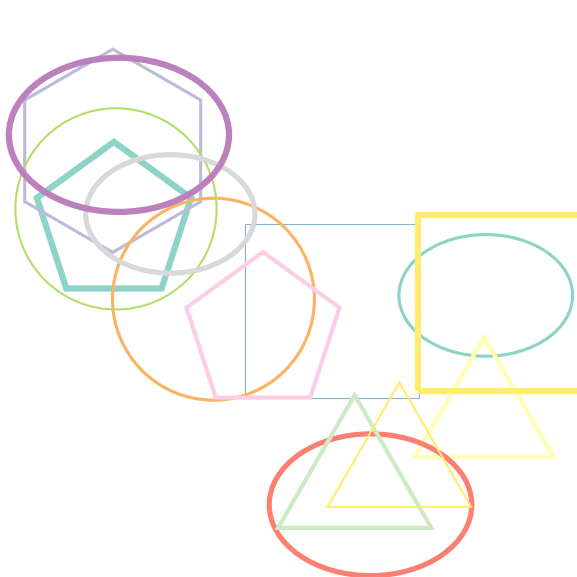[{"shape": "pentagon", "thickness": 3, "radius": 0.7, "center": [0.197, 0.613]}, {"shape": "oval", "thickness": 1.5, "radius": 0.75, "center": [0.841, 0.488]}, {"shape": "triangle", "thickness": 2, "radius": 0.69, "center": [0.838, 0.277]}, {"shape": "hexagon", "thickness": 1.5, "radius": 0.88, "center": [0.195, 0.738]}, {"shape": "oval", "thickness": 2.5, "radius": 0.88, "center": [0.642, 0.125]}, {"shape": "square", "thickness": 0.5, "radius": 0.75, "center": [0.575, 0.46]}, {"shape": "circle", "thickness": 1.5, "radius": 0.87, "center": [0.37, 0.481]}, {"shape": "circle", "thickness": 1, "radius": 0.87, "center": [0.201, 0.637]}, {"shape": "pentagon", "thickness": 2, "radius": 0.7, "center": [0.455, 0.423]}, {"shape": "oval", "thickness": 2.5, "radius": 0.73, "center": [0.295, 0.629]}, {"shape": "oval", "thickness": 3, "radius": 0.95, "center": [0.206, 0.766]}, {"shape": "triangle", "thickness": 2, "radius": 0.77, "center": [0.614, 0.162]}, {"shape": "triangle", "thickness": 1, "radius": 0.72, "center": [0.692, 0.193]}, {"shape": "square", "thickness": 3, "radius": 0.76, "center": [0.876, 0.474]}]